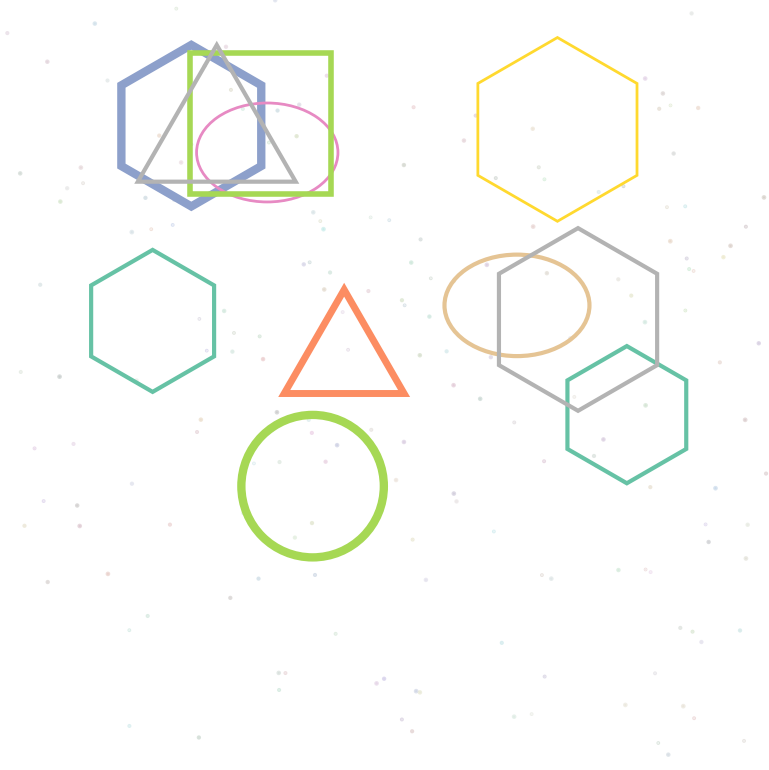[{"shape": "hexagon", "thickness": 1.5, "radius": 0.46, "center": [0.198, 0.583]}, {"shape": "hexagon", "thickness": 1.5, "radius": 0.45, "center": [0.814, 0.461]}, {"shape": "triangle", "thickness": 2.5, "radius": 0.45, "center": [0.447, 0.534]}, {"shape": "hexagon", "thickness": 3, "radius": 0.52, "center": [0.248, 0.837]}, {"shape": "oval", "thickness": 1, "radius": 0.46, "center": [0.347, 0.802]}, {"shape": "circle", "thickness": 3, "radius": 0.46, "center": [0.406, 0.369]}, {"shape": "square", "thickness": 2, "radius": 0.46, "center": [0.339, 0.839]}, {"shape": "hexagon", "thickness": 1, "radius": 0.6, "center": [0.724, 0.832]}, {"shape": "oval", "thickness": 1.5, "radius": 0.47, "center": [0.671, 0.603]}, {"shape": "hexagon", "thickness": 1.5, "radius": 0.59, "center": [0.751, 0.585]}, {"shape": "triangle", "thickness": 1.5, "radius": 0.59, "center": [0.282, 0.823]}]